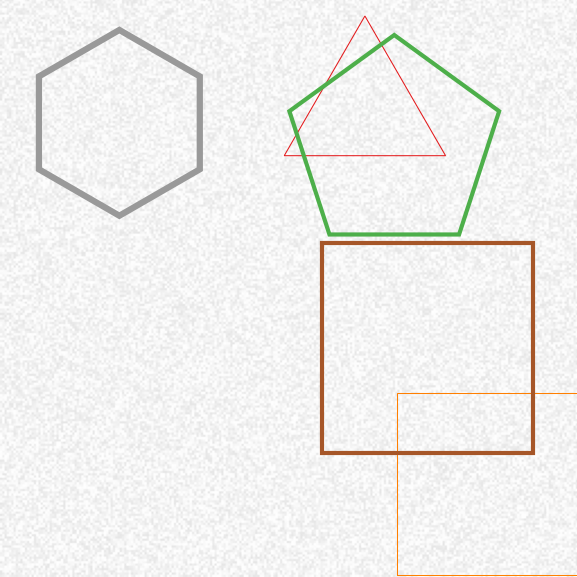[{"shape": "triangle", "thickness": 0.5, "radius": 0.81, "center": [0.632, 0.81]}, {"shape": "pentagon", "thickness": 2, "radius": 0.95, "center": [0.683, 0.748]}, {"shape": "square", "thickness": 0.5, "radius": 0.79, "center": [0.846, 0.161]}, {"shape": "square", "thickness": 2, "radius": 0.91, "center": [0.74, 0.397]}, {"shape": "hexagon", "thickness": 3, "radius": 0.8, "center": [0.207, 0.786]}]